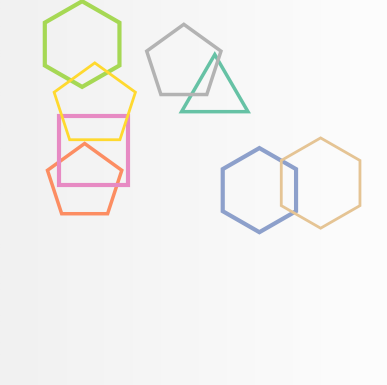[{"shape": "triangle", "thickness": 2.5, "radius": 0.49, "center": [0.554, 0.759]}, {"shape": "pentagon", "thickness": 2.5, "radius": 0.5, "center": [0.218, 0.526]}, {"shape": "hexagon", "thickness": 3, "radius": 0.55, "center": [0.669, 0.506]}, {"shape": "square", "thickness": 3, "radius": 0.45, "center": [0.242, 0.609]}, {"shape": "hexagon", "thickness": 3, "radius": 0.56, "center": [0.212, 0.886]}, {"shape": "pentagon", "thickness": 2, "radius": 0.55, "center": [0.245, 0.726]}, {"shape": "hexagon", "thickness": 2, "radius": 0.59, "center": [0.827, 0.525]}, {"shape": "pentagon", "thickness": 2.5, "radius": 0.5, "center": [0.474, 0.836]}]